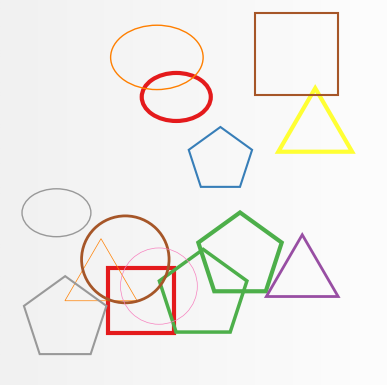[{"shape": "oval", "thickness": 3, "radius": 0.45, "center": [0.455, 0.748]}, {"shape": "square", "thickness": 3, "radius": 0.43, "center": [0.365, 0.22]}, {"shape": "pentagon", "thickness": 1.5, "radius": 0.43, "center": [0.569, 0.584]}, {"shape": "pentagon", "thickness": 3, "radius": 0.57, "center": [0.619, 0.335]}, {"shape": "pentagon", "thickness": 2.5, "radius": 0.59, "center": [0.524, 0.234]}, {"shape": "triangle", "thickness": 2, "radius": 0.53, "center": [0.78, 0.283]}, {"shape": "triangle", "thickness": 0.5, "radius": 0.54, "center": [0.261, 0.273]}, {"shape": "oval", "thickness": 1, "radius": 0.6, "center": [0.405, 0.851]}, {"shape": "triangle", "thickness": 3, "radius": 0.55, "center": [0.813, 0.661]}, {"shape": "square", "thickness": 1.5, "radius": 0.54, "center": [0.766, 0.86]}, {"shape": "circle", "thickness": 2, "radius": 0.56, "center": [0.323, 0.326]}, {"shape": "circle", "thickness": 0.5, "radius": 0.5, "center": [0.41, 0.257]}, {"shape": "oval", "thickness": 1, "radius": 0.44, "center": [0.146, 0.447]}, {"shape": "pentagon", "thickness": 1.5, "radius": 0.56, "center": [0.168, 0.171]}]